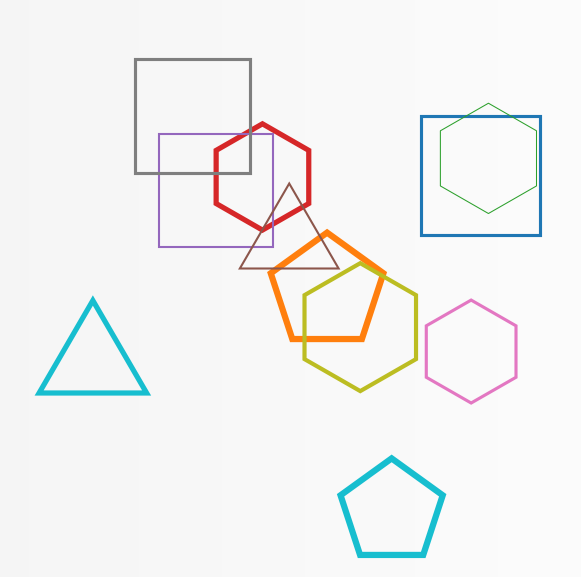[{"shape": "square", "thickness": 1.5, "radius": 0.51, "center": [0.826, 0.695]}, {"shape": "pentagon", "thickness": 3, "radius": 0.51, "center": [0.563, 0.494]}, {"shape": "hexagon", "thickness": 0.5, "radius": 0.48, "center": [0.84, 0.725]}, {"shape": "hexagon", "thickness": 2.5, "radius": 0.46, "center": [0.452, 0.693]}, {"shape": "square", "thickness": 1, "radius": 0.49, "center": [0.371, 0.67]}, {"shape": "triangle", "thickness": 1, "radius": 0.49, "center": [0.498, 0.583]}, {"shape": "hexagon", "thickness": 1.5, "radius": 0.45, "center": [0.811, 0.39]}, {"shape": "square", "thickness": 1.5, "radius": 0.49, "center": [0.331, 0.798]}, {"shape": "hexagon", "thickness": 2, "radius": 0.55, "center": [0.62, 0.433]}, {"shape": "triangle", "thickness": 2.5, "radius": 0.53, "center": [0.16, 0.372]}, {"shape": "pentagon", "thickness": 3, "radius": 0.46, "center": [0.674, 0.113]}]